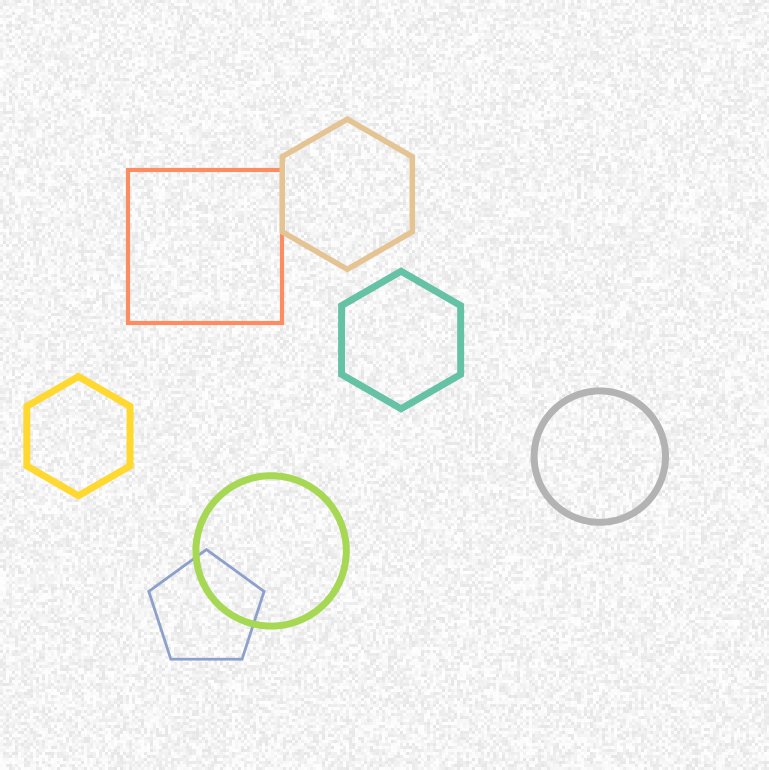[{"shape": "hexagon", "thickness": 2.5, "radius": 0.45, "center": [0.521, 0.558]}, {"shape": "square", "thickness": 1.5, "radius": 0.5, "center": [0.266, 0.68]}, {"shape": "pentagon", "thickness": 1, "radius": 0.39, "center": [0.268, 0.208]}, {"shape": "circle", "thickness": 2.5, "radius": 0.49, "center": [0.352, 0.285]}, {"shape": "hexagon", "thickness": 2.5, "radius": 0.39, "center": [0.102, 0.434]}, {"shape": "hexagon", "thickness": 2, "radius": 0.49, "center": [0.451, 0.748]}, {"shape": "circle", "thickness": 2.5, "radius": 0.43, "center": [0.779, 0.407]}]